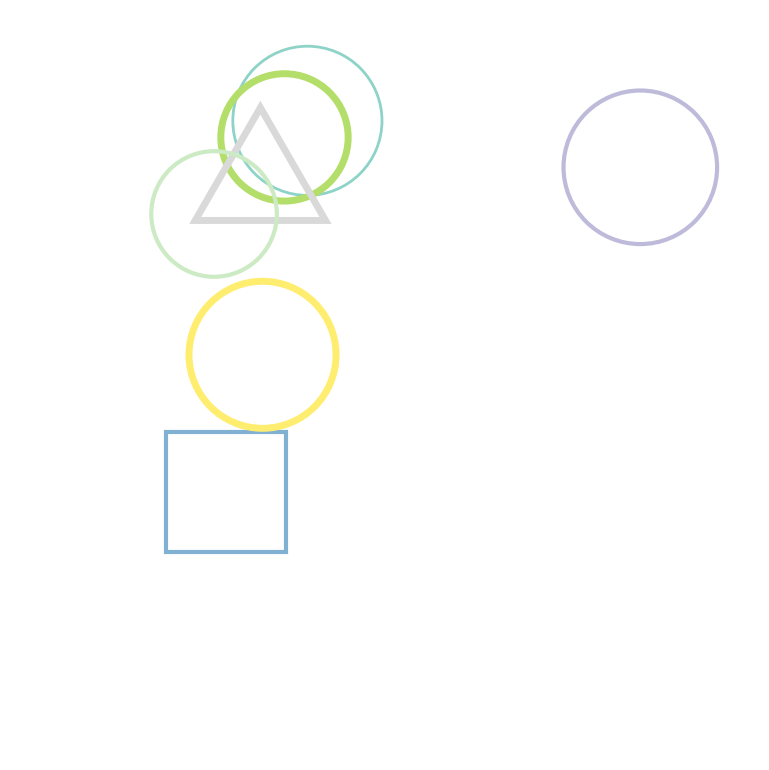[{"shape": "circle", "thickness": 1, "radius": 0.48, "center": [0.399, 0.843]}, {"shape": "circle", "thickness": 1.5, "radius": 0.5, "center": [0.832, 0.783]}, {"shape": "square", "thickness": 1.5, "radius": 0.39, "center": [0.293, 0.361]}, {"shape": "circle", "thickness": 2.5, "radius": 0.41, "center": [0.369, 0.822]}, {"shape": "triangle", "thickness": 2.5, "radius": 0.49, "center": [0.338, 0.763]}, {"shape": "circle", "thickness": 1.5, "radius": 0.41, "center": [0.278, 0.722]}, {"shape": "circle", "thickness": 2.5, "radius": 0.48, "center": [0.341, 0.539]}]